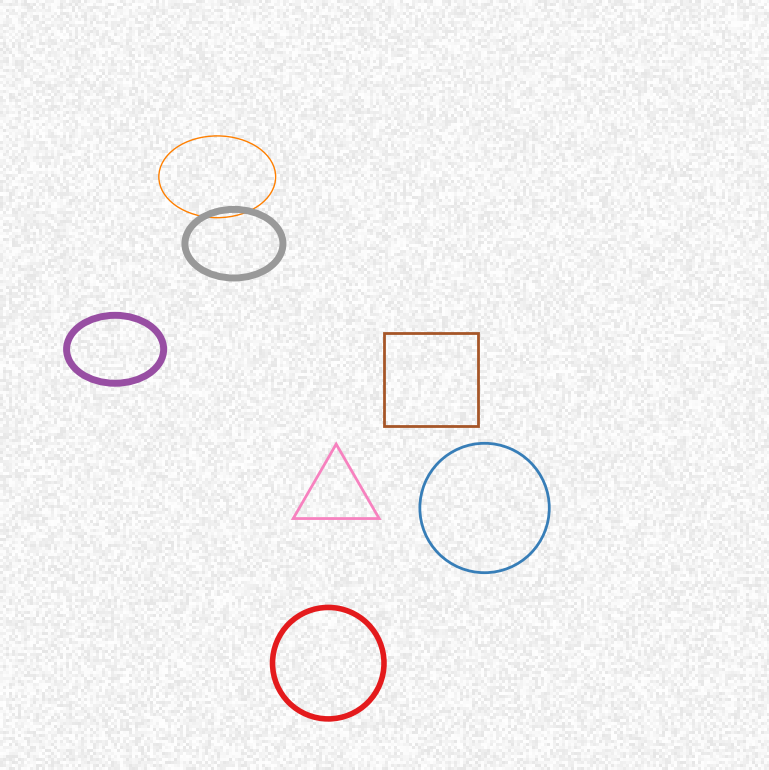[{"shape": "circle", "thickness": 2, "radius": 0.36, "center": [0.426, 0.139]}, {"shape": "circle", "thickness": 1, "radius": 0.42, "center": [0.629, 0.34]}, {"shape": "oval", "thickness": 2.5, "radius": 0.32, "center": [0.15, 0.546]}, {"shape": "oval", "thickness": 0.5, "radius": 0.38, "center": [0.282, 0.77]}, {"shape": "square", "thickness": 1, "radius": 0.3, "center": [0.559, 0.507]}, {"shape": "triangle", "thickness": 1, "radius": 0.32, "center": [0.437, 0.359]}, {"shape": "oval", "thickness": 2.5, "radius": 0.32, "center": [0.304, 0.684]}]